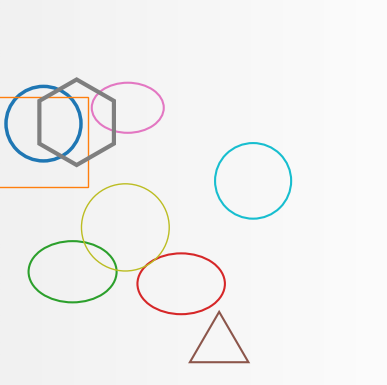[{"shape": "circle", "thickness": 2.5, "radius": 0.48, "center": [0.112, 0.679]}, {"shape": "square", "thickness": 1, "radius": 0.59, "center": [0.111, 0.632]}, {"shape": "oval", "thickness": 1.5, "radius": 0.57, "center": [0.187, 0.294]}, {"shape": "oval", "thickness": 1.5, "radius": 0.56, "center": [0.468, 0.263]}, {"shape": "triangle", "thickness": 1.5, "radius": 0.44, "center": [0.566, 0.103]}, {"shape": "oval", "thickness": 1.5, "radius": 0.46, "center": [0.33, 0.72]}, {"shape": "hexagon", "thickness": 3, "radius": 0.56, "center": [0.198, 0.682]}, {"shape": "circle", "thickness": 1, "radius": 0.57, "center": [0.323, 0.409]}, {"shape": "circle", "thickness": 1.5, "radius": 0.49, "center": [0.653, 0.53]}]